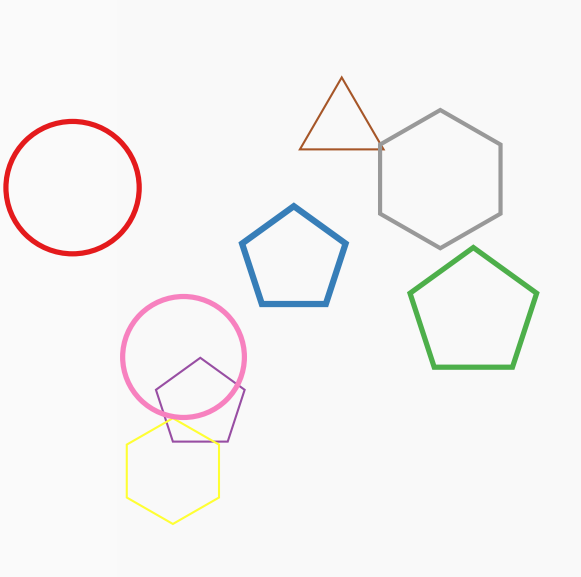[{"shape": "circle", "thickness": 2.5, "radius": 0.57, "center": [0.125, 0.674]}, {"shape": "pentagon", "thickness": 3, "radius": 0.47, "center": [0.506, 0.548]}, {"shape": "pentagon", "thickness": 2.5, "radius": 0.57, "center": [0.814, 0.456]}, {"shape": "pentagon", "thickness": 1, "radius": 0.4, "center": [0.345, 0.299]}, {"shape": "hexagon", "thickness": 1, "radius": 0.46, "center": [0.297, 0.183]}, {"shape": "triangle", "thickness": 1, "radius": 0.42, "center": [0.588, 0.782]}, {"shape": "circle", "thickness": 2.5, "radius": 0.52, "center": [0.316, 0.381]}, {"shape": "hexagon", "thickness": 2, "radius": 0.6, "center": [0.758, 0.689]}]